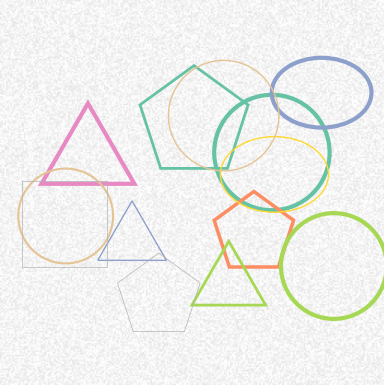[{"shape": "circle", "thickness": 3, "radius": 0.75, "center": [0.706, 0.604]}, {"shape": "pentagon", "thickness": 2, "radius": 0.74, "center": [0.504, 0.682]}, {"shape": "pentagon", "thickness": 2.5, "radius": 0.54, "center": [0.659, 0.394]}, {"shape": "triangle", "thickness": 1, "radius": 0.51, "center": [0.343, 0.375]}, {"shape": "oval", "thickness": 3, "radius": 0.65, "center": [0.835, 0.759]}, {"shape": "triangle", "thickness": 3, "radius": 0.7, "center": [0.228, 0.592]}, {"shape": "circle", "thickness": 3, "radius": 0.69, "center": [0.867, 0.309]}, {"shape": "triangle", "thickness": 2, "radius": 0.55, "center": [0.594, 0.263]}, {"shape": "oval", "thickness": 1, "radius": 0.7, "center": [0.713, 0.547]}, {"shape": "circle", "thickness": 1.5, "radius": 0.62, "center": [0.171, 0.439]}, {"shape": "circle", "thickness": 1, "radius": 0.72, "center": [0.581, 0.7]}, {"shape": "pentagon", "thickness": 0.5, "radius": 0.56, "center": [0.413, 0.23]}, {"shape": "square", "thickness": 0.5, "radius": 0.56, "center": [0.168, 0.419]}]